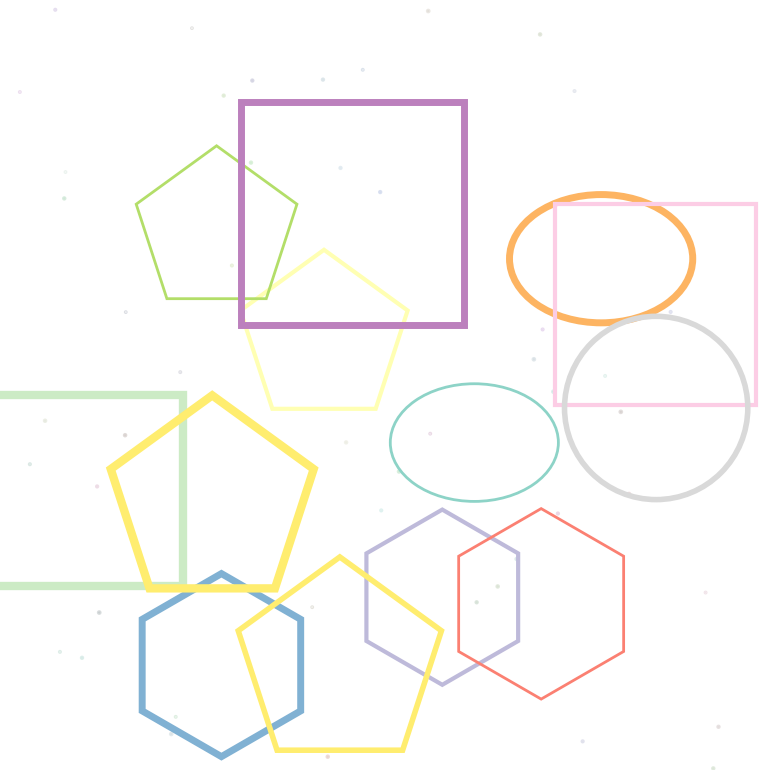[{"shape": "oval", "thickness": 1, "radius": 0.55, "center": [0.616, 0.425]}, {"shape": "pentagon", "thickness": 1.5, "radius": 0.57, "center": [0.421, 0.561]}, {"shape": "hexagon", "thickness": 1.5, "radius": 0.57, "center": [0.574, 0.224]}, {"shape": "hexagon", "thickness": 1, "radius": 0.62, "center": [0.703, 0.216]}, {"shape": "hexagon", "thickness": 2.5, "radius": 0.59, "center": [0.288, 0.136]}, {"shape": "oval", "thickness": 2.5, "radius": 0.59, "center": [0.781, 0.664]}, {"shape": "pentagon", "thickness": 1, "radius": 0.55, "center": [0.281, 0.701]}, {"shape": "square", "thickness": 1.5, "radius": 0.65, "center": [0.852, 0.605]}, {"shape": "circle", "thickness": 2, "radius": 0.6, "center": [0.852, 0.47]}, {"shape": "square", "thickness": 2.5, "radius": 0.72, "center": [0.458, 0.723]}, {"shape": "square", "thickness": 3, "radius": 0.62, "center": [0.113, 0.363]}, {"shape": "pentagon", "thickness": 2, "radius": 0.69, "center": [0.441, 0.138]}, {"shape": "pentagon", "thickness": 3, "radius": 0.69, "center": [0.276, 0.348]}]